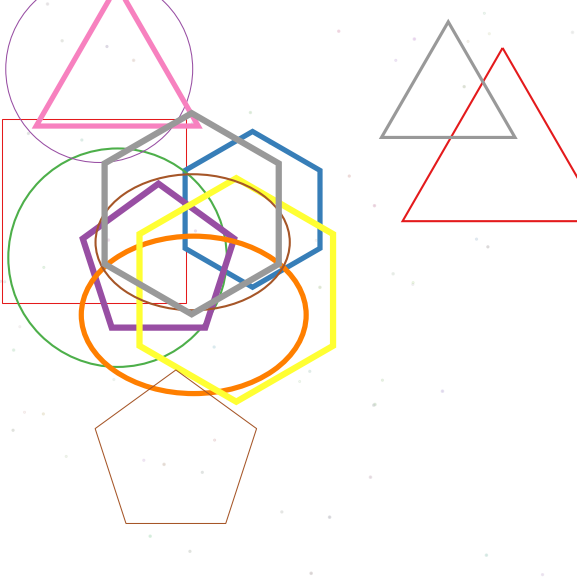[{"shape": "square", "thickness": 0.5, "radius": 0.8, "center": [0.163, 0.634]}, {"shape": "triangle", "thickness": 1, "radius": 1.0, "center": [0.87, 0.716]}, {"shape": "hexagon", "thickness": 2.5, "radius": 0.67, "center": [0.437, 0.637]}, {"shape": "circle", "thickness": 1, "radius": 0.95, "center": [0.204, 0.553]}, {"shape": "pentagon", "thickness": 3, "radius": 0.69, "center": [0.274, 0.543]}, {"shape": "circle", "thickness": 0.5, "radius": 0.81, "center": [0.172, 0.88]}, {"shape": "oval", "thickness": 2.5, "radius": 0.97, "center": [0.335, 0.454]}, {"shape": "hexagon", "thickness": 3, "radius": 0.97, "center": [0.409, 0.497]}, {"shape": "pentagon", "thickness": 0.5, "radius": 0.73, "center": [0.305, 0.212]}, {"shape": "oval", "thickness": 1, "radius": 0.84, "center": [0.334, 0.58]}, {"shape": "triangle", "thickness": 2.5, "radius": 0.81, "center": [0.203, 0.862]}, {"shape": "hexagon", "thickness": 3, "radius": 0.87, "center": [0.332, 0.629]}, {"shape": "triangle", "thickness": 1.5, "radius": 0.67, "center": [0.776, 0.828]}]